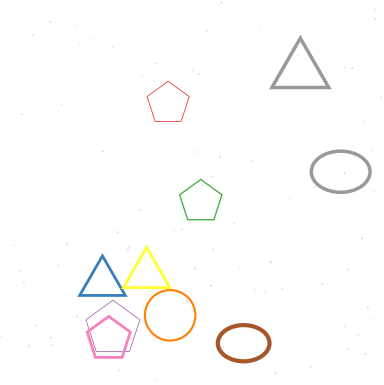[{"shape": "pentagon", "thickness": 0.5, "radius": 0.29, "center": [0.437, 0.731]}, {"shape": "triangle", "thickness": 2, "radius": 0.34, "center": [0.266, 0.267]}, {"shape": "pentagon", "thickness": 1, "radius": 0.29, "center": [0.521, 0.476]}, {"shape": "pentagon", "thickness": 0.5, "radius": 0.37, "center": [0.293, 0.147]}, {"shape": "circle", "thickness": 1.5, "radius": 0.33, "center": [0.442, 0.181]}, {"shape": "triangle", "thickness": 2, "radius": 0.35, "center": [0.381, 0.288]}, {"shape": "oval", "thickness": 3, "radius": 0.34, "center": [0.633, 0.109]}, {"shape": "pentagon", "thickness": 2, "radius": 0.29, "center": [0.283, 0.119]}, {"shape": "oval", "thickness": 2.5, "radius": 0.38, "center": [0.885, 0.554]}, {"shape": "triangle", "thickness": 2.5, "radius": 0.43, "center": [0.78, 0.815]}]